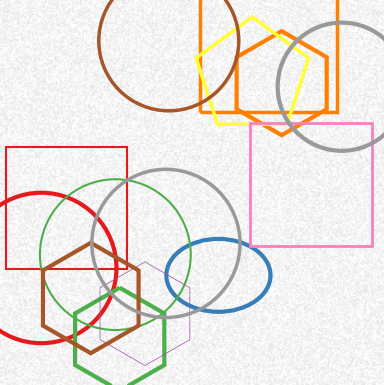[{"shape": "square", "thickness": 1.5, "radius": 0.79, "center": [0.172, 0.46]}, {"shape": "circle", "thickness": 3, "radius": 0.98, "center": [0.107, 0.304]}, {"shape": "oval", "thickness": 3, "radius": 0.68, "center": [0.567, 0.285]}, {"shape": "circle", "thickness": 1.5, "radius": 0.98, "center": [0.3, 0.339]}, {"shape": "hexagon", "thickness": 3, "radius": 0.67, "center": [0.311, 0.119]}, {"shape": "hexagon", "thickness": 0.5, "radius": 0.67, "center": [0.377, 0.185]}, {"shape": "hexagon", "thickness": 3, "radius": 0.68, "center": [0.732, 0.784]}, {"shape": "square", "thickness": 2.5, "radius": 0.89, "center": [0.698, 0.887]}, {"shape": "pentagon", "thickness": 2.5, "radius": 0.77, "center": [0.655, 0.802]}, {"shape": "circle", "thickness": 2.5, "radius": 0.91, "center": [0.438, 0.894]}, {"shape": "hexagon", "thickness": 3, "radius": 0.72, "center": [0.236, 0.226]}, {"shape": "square", "thickness": 2, "radius": 0.8, "center": [0.808, 0.52]}, {"shape": "circle", "thickness": 2.5, "radius": 0.96, "center": [0.431, 0.368]}, {"shape": "circle", "thickness": 3, "radius": 0.83, "center": [0.888, 0.775]}]